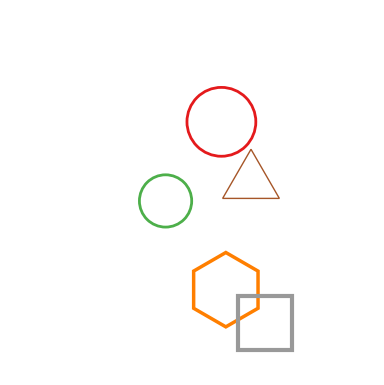[{"shape": "circle", "thickness": 2, "radius": 0.45, "center": [0.575, 0.684]}, {"shape": "circle", "thickness": 2, "radius": 0.34, "center": [0.43, 0.478]}, {"shape": "hexagon", "thickness": 2.5, "radius": 0.48, "center": [0.587, 0.248]}, {"shape": "triangle", "thickness": 1, "radius": 0.43, "center": [0.652, 0.527]}, {"shape": "square", "thickness": 3, "radius": 0.35, "center": [0.689, 0.16]}]